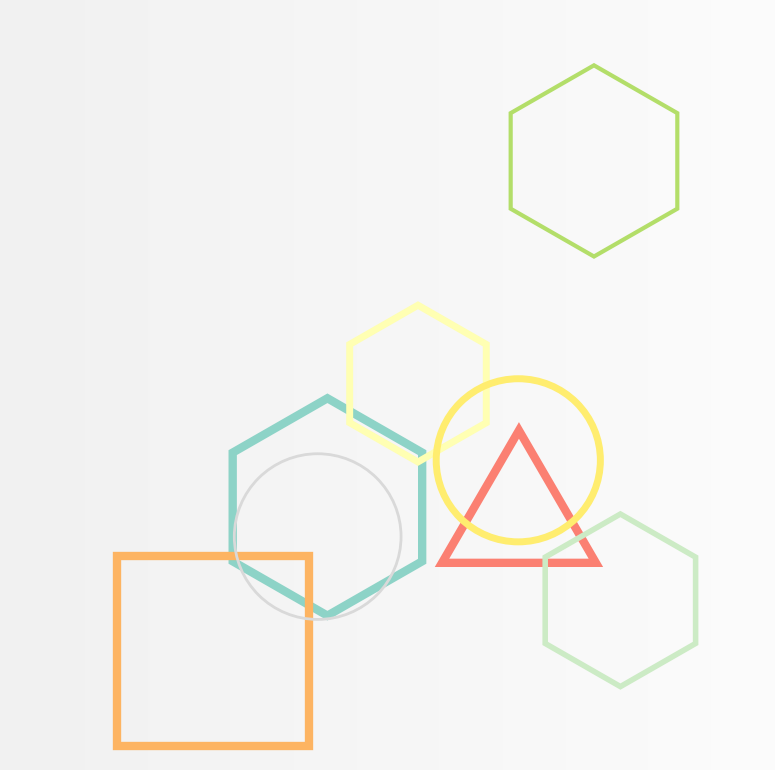[{"shape": "hexagon", "thickness": 3, "radius": 0.71, "center": [0.422, 0.342]}, {"shape": "hexagon", "thickness": 2.5, "radius": 0.51, "center": [0.539, 0.502]}, {"shape": "triangle", "thickness": 3, "radius": 0.57, "center": [0.67, 0.326]}, {"shape": "square", "thickness": 3, "radius": 0.62, "center": [0.275, 0.155]}, {"shape": "hexagon", "thickness": 1.5, "radius": 0.62, "center": [0.766, 0.791]}, {"shape": "circle", "thickness": 1, "radius": 0.54, "center": [0.41, 0.303]}, {"shape": "hexagon", "thickness": 2, "radius": 0.56, "center": [0.801, 0.22]}, {"shape": "circle", "thickness": 2.5, "radius": 0.53, "center": [0.669, 0.402]}]